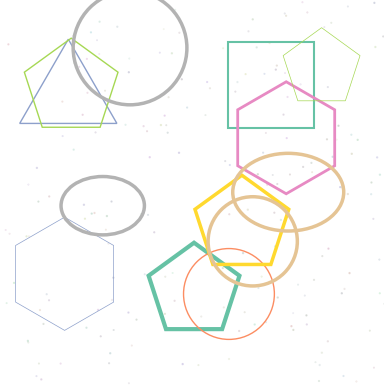[{"shape": "square", "thickness": 1.5, "radius": 0.56, "center": [0.703, 0.779]}, {"shape": "pentagon", "thickness": 3, "radius": 0.62, "center": [0.504, 0.245]}, {"shape": "circle", "thickness": 1, "radius": 0.59, "center": [0.595, 0.236]}, {"shape": "triangle", "thickness": 1, "radius": 0.73, "center": [0.177, 0.752]}, {"shape": "hexagon", "thickness": 0.5, "radius": 0.74, "center": [0.168, 0.289]}, {"shape": "hexagon", "thickness": 2, "radius": 0.73, "center": [0.743, 0.642]}, {"shape": "pentagon", "thickness": 1, "radius": 0.64, "center": [0.185, 0.773]}, {"shape": "pentagon", "thickness": 0.5, "radius": 0.52, "center": [0.835, 0.823]}, {"shape": "pentagon", "thickness": 2.5, "radius": 0.64, "center": [0.628, 0.417]}, {"shape": "oval", "thickness": 2.5, "radius": 0.72, "center": [0.749, 0.501]}, {"shape": "circle", "thickness": 2.5, "radius": 0.58, "center": [0.656, 0.373]}, {"shape": "circle", "thickness": 2.5, "radius": 0.74, "center": [0.338, 0.875]}, {"shape": "oval", "thickness": 2.5, "radius": 0.54, "center": [0.267, 0.466]}]